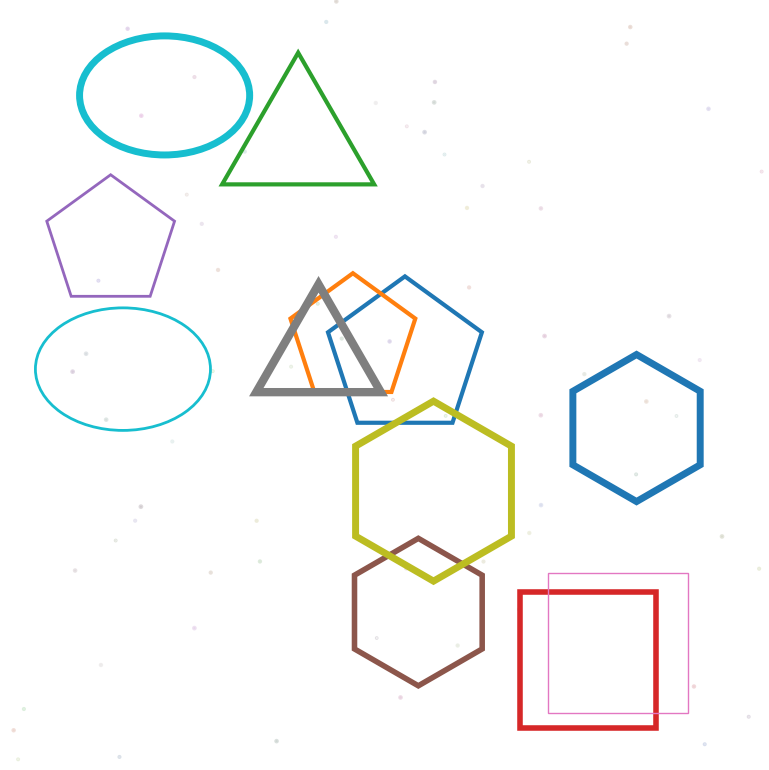[{"shape": "pentagon", "thickness": 1.5, "radius": 0.53, "center": [0.526, 0.536]}, {"shape": "hexagon", "thickness": 2.5, "radius": 0.48, "center": [0.827, 0.444]}, {"shape": "pentagon", "thickness": 1.5, "radius": 0.43, "center": [0.458, 0.56]}, {"shape": "triangle", "thickness": 1.5, "radius": 0.57, "center": [0.387, 0.818]}, {"shape": "square", "thickness": 2, "radius": 0.44, "center": [0.763, 0.142]}, {"shape": "pentagon", "thickness": 1, "radius": 0.44, "center": [0.144, 0.686]}, {"shape": "hexagon", "thickness": 2, "radius": 0.48, "center": [0.543, 0.205]}, {"shape": "square", "thickness": 0.5, "radius": 0.46, "center": [0.802, 0.165]}, {"shape": "triangle", "thickness": 3, "radius": 0.47, "center": [0.414, 0.537]}, {"shape": "hexagon", "thickness": 2.5, "radius": 0.58, "center": [0.563, 0.362]}, {"shape": "oval", "thickness": 2.5, "radius": 0.55, "center": [0.214, 0.876]}, {"shape": "oval", "thickness": 1, "radius": 0.57, "center": [0.16, 0.521]}]